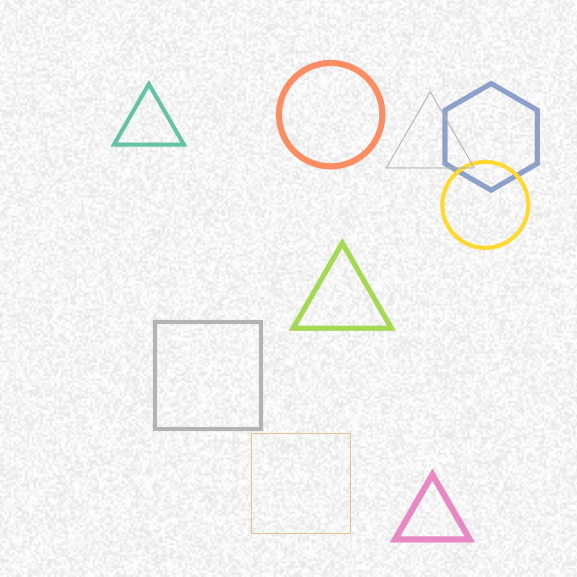[{"shape": "triangle", "thickness": 2, "radius": 0.35, "center": [0.258, 0.784]}, {"shape": "circle", "thickness": 3, "radius": 0.45, "center": [0.573, 0.801]}, {"shape": "hexagon", "thickness": 2.5, "radius": 0.46, "center": [0.85, 0.762]}, {"shape": "triangle", "thickness": 3, "radius": 0.37, "center": [0.749, 0.102]}, {"shape": "triangle", "thickness": 2.5, "radius": 0.49, "center": [0.593, 0.48]}, {"shape": "circle", "thickness": 2, "radius": 0.37, "center": [0.84, 0.644]}, {"shape": "square", "thickness": 0.5, "radius": 0.43, "center": [0.52, 0.162]}, {"shape": "triangle", "thickness": 0.5, "radius": 0.44, "center": [0.745, 0.752]}, {"shape": "square", "thickness": 2, "radius": 0.46, "center": [0.36, 0.349]}]